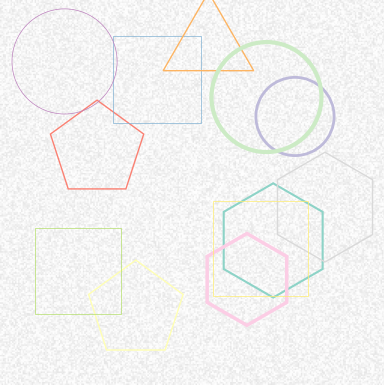[{"shape": "hexagon", "thickness": 1.5, "radius": 0.74, "center": [0.71, 0.375]}, {"shape": "pentagon", "thickness": 1, "radius": 0.65, "center": [0.353, 0.195]}, {"shape": "circle", "thickness": 2, "radius": 0.51, "center": [0.766, 0.697]}, {"shape": "pentagon", "thickness": 1, "radius": 0.64, "center": [0.252, 0.612]}, {"shape": "square", "thickness": 0.5, "radius": 0.57, "center": [0.408, 0.794]}, {"shape": "triangle", "thickness": 1, "radius": 0.68, "center": [0.541, 0.884]}, {"shape": "square", "thickness": 0.5, "radius": 0.56, "center": [0.203, 0.296]}, {"shape": "hexagon", "thickness": 2.5, "radius": 0.6, "center": [0.641, 0.274]}, {"shape": "hexagon", "thickness": 1, "radius": 0.71, "center": [0.844, 0.462]}, {"shape": "circle", "thickness": 0.5, "radius": 0.68, "center": [0.168, 0.84]}, {"shape": "circle", "thickness": 3, "radius": 0.71, "center": [0.692, 0.748]}, {"shape": "square", "thickness": 0.5, "radius": 0.61, "center": [0.676, 0.354]}]